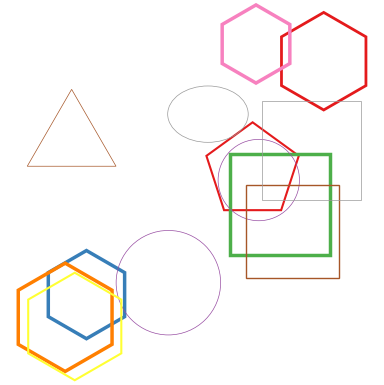[{"shape": "pentagon", "thickness": 1.5, "radius": 0.63, "center": [0.656, 0.556]}, {"shape": "hexagon", "thickness": 2, "radius": 0.63, "center": [0.841, 0.841]}, {"shape": "hexagon", "thickness": 2.5, "radius": 0.57, "center": [0.225, 0.235]}, {"shape": "square", "thickness": 2.5, "radius": 0.66, "center": [0.727, 0.468]}, {"shape": "circle", "thickness": 0.5, "radius": 0.53, "center": [0.672, 0.532]}, {"shape": "circle", "thickness": 0.5, "radius": 0.68, "center": [0.437, 0.266]}, {"shape": "hexagon", "thickness": 2.5, "radius": 0.7, "center": [0.169, 0.176]}, {"shape": "hexagon", "thickness": 1.5, "radius": 0.7, "center": [0.194, 0.152]}, {"shape": "triangle", "thickness": 0.5, "radius": 0.67, "center": [0.186, 0.635]}, {"shape": "square", "thickness": 1, "radius": 0.6, "center": [0.761, 0.398]}, {"shape": "hexagon", "thickness": 2.5, "radius": 0.51, "center": [0.665, 0.886]}, {"shape": "oval", "thickness": 0.5, "radius": 0.52, "center": [0.54, 0.704]}, {"shape": "square", "thickness": 0.5, "radius": 0.64, "center": [0.809, 0.609]}]